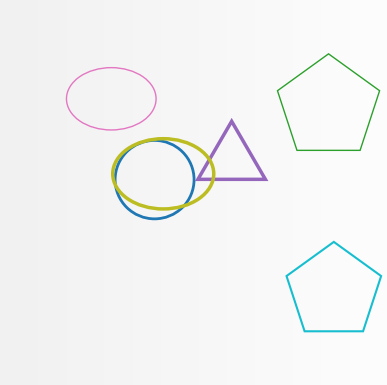[{"shape": "circle", "thickness": 2, "radius": 0.51, "center": [0.399, 0.533]}, {"shape": "pentagon", "thickness": 1, "radius": 0.69, "center": [0.848, 0.722]}, {"shape": "triangle", "thickness": 2.5, "radius": 0.5, "center": [0.598, 0.584]}, {"shape": "oval", "thickness": 1, "radius": 0.58, "center": [0.287, 0.743]}, {"shape": "oval", "thickness": 2.5, "radius": 0.65, "center": [0.421, 0.549]}, {"shape": "pentagon", "thickness": 1.5, "radius": 0.64, "center": [0.862, 0.243]}]